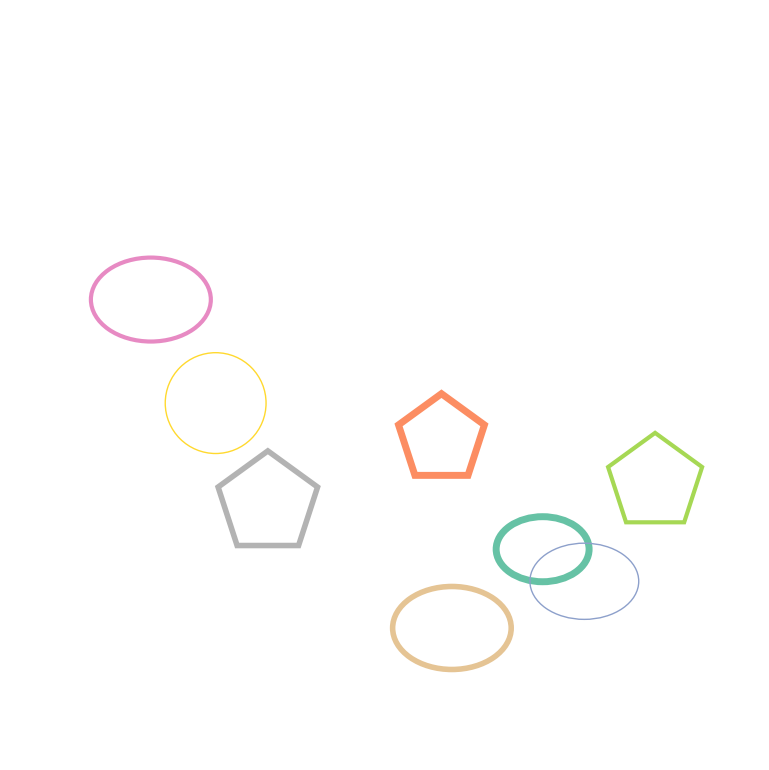[{"shape": "oval", "thickness": 2.5, "radius": 0.3, "center": [0.705, 0.287]}, {"shape": "pentagon", "thickness": 2.5, "radius": 0.29, "center": [0.573, 0.43]}, {"shape": "oval", "thickness": 0.5, "radius": 0.35, "center": [0.759, 0.245]}, {"shape": "oval", "thickness": 1.5, "radius": 0.39, "center": [0.196, 0.611]}, {"shape": "pentagon", "thickness": 1.5, "radius": 0.32, "center": [0.851, 0.374]}, {"shape": "circle", "thickness": 0.5, "radius": 0.33, "center": [0.28, 0.476]}, {"shape": "oval", "thickness": 2, "radius": 0.38, "center": [0.587, 0.184]}, {"shape": "pentagon", "thickness": 2, "radius": 0.34, "center": [0.348, 0.346]}]